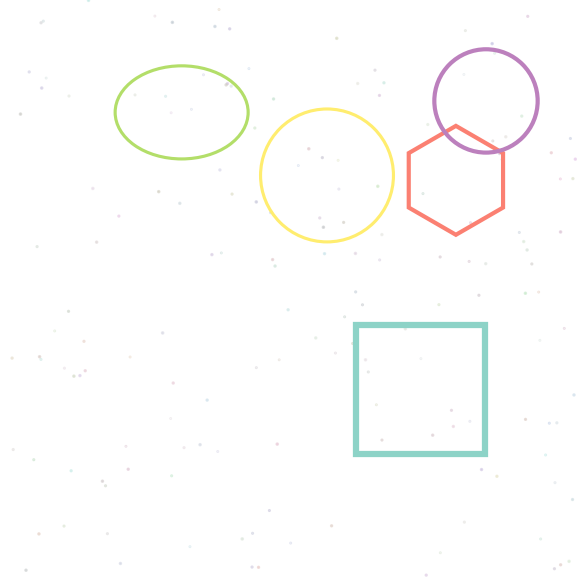[{"shape": "square", "thickness": 3, "radius": 0.56, "center": [0.728, 0.324]}, {"shape": "hexagon", "thickness": 2, "radius": 0.47, "center": [0.789, 0.687]}, {"shape": "oval", "thickness": 1.5, "radius": 0.58, "center": [0.315, 0.805]}, {"shape": "circle", "thickness": 2, "radius": 0.45, "center": [0.842, 0.824]}, {"shape": "circle", "thickness": 1.5, "radius": 0.58, "center": [0.566, 0.695]}]